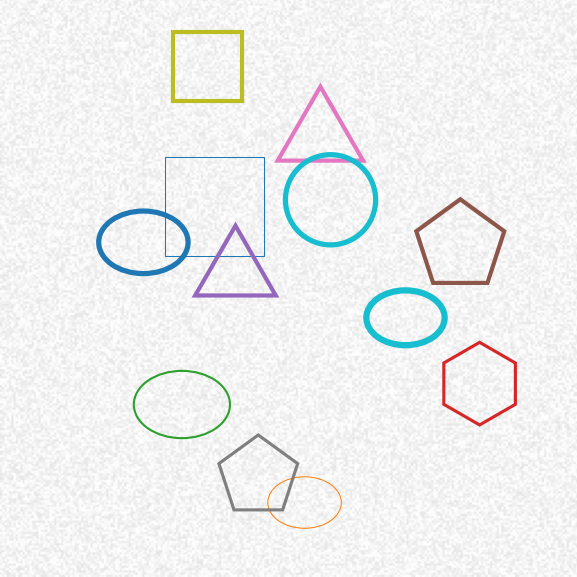[{"shape": "oval", "thickness": 2.5, "radius": 0.39, "center": [0.248, 0.58]}, {"shape": "square", "thickness": 0.5, "radius": 0.43, "center": [0.372, 0.641]}, {"shape": "oval", "thickness": 0.5, "radius": 0.32, "center": [0.527, 0.129]}, {"shape": "oval", "thickness": 1, "radius": 0.42, "center": [0.315, 0.299]}, {"shape": "hexagon", "thickness": 1.5, "radius": 0.36, "center": [0.83, 0.335]}, {"shape": "triangle", "thickness": 2, "radius": 0.4, "center": [0.408, 0.528]}, {"shape": "pentagon", "thickness": 2, "radius": 0.4, "center": [0.797, 0.574]}, {"shape": "triangle", "thickness": 2, "radius": 0.43, "center": [0.555, 0.764]}, {"shape": "pentagon", "thickness": 1.5, "radius": 0.36, "center": [0.447, 0.174]}, {"shape": "square", "thickness": 2, "radius": 0.3, "center": [0.36, 0.884]}, {"shape": "circle", "thickness": 2.5, "radius": 0.39, "center": [0.572, 0.653]}, {"shape": "oval", "thickness": 3, "radius": 0.34, "center": [0.702, 0.449]}]